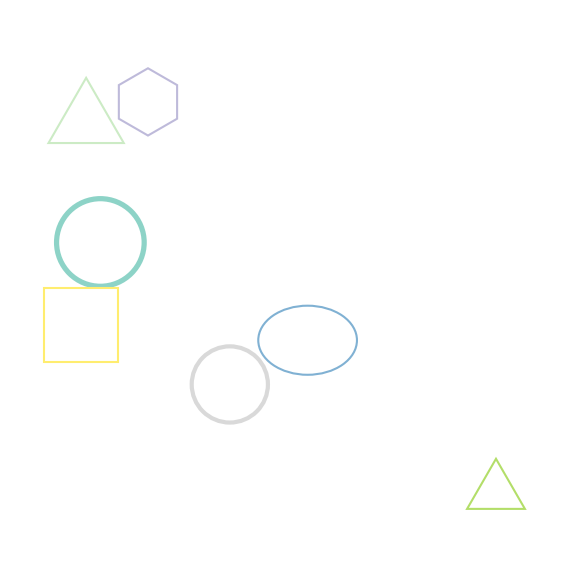[{"shape": "circle", "thickness": 2.5, "radius": 0.38, "center": [0.174, 0.579]}, {"shape": "hexagon", "thickness": 1, "radius": 0.29, "center": [0.256, 0.823]}, {"shape": "oval", "thickness": 1, "radius": 0.43, "center": [0.533, 0.41]}, {"shape": "triangle", "thickness": 1, "radius": 0.29, "center": [0.859, 0.147]}, {"shape": "circle", "thickness": 2, "radius": 0.33, "center": [0.398, 0.333]}, {"shape": "triangle", "thickness": 1, "radius": 0.38, "center": [0.149, 0.789]}, {"shape": "square", "thickness": 1, "radius": 0.32, "center": [0.141, 0.436]}]